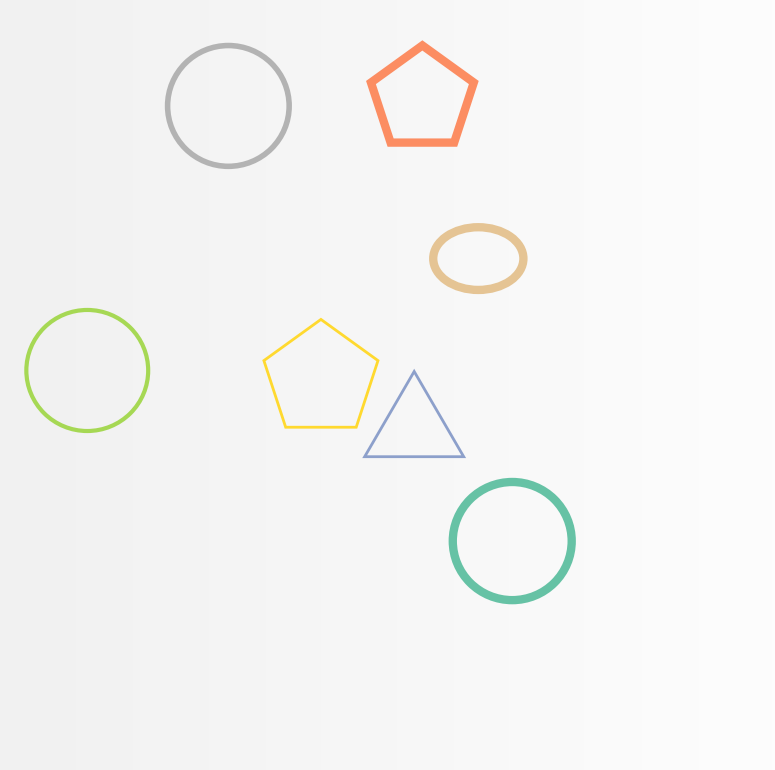[{"shape": "circle", "thickness": 3, "radius": 0.38, "center": [0.661, 0.297]}, {"shape": "pentagon", "thickness": 3, "radius": 0.35, "center": [0.545, 0.871]}, {"shape": "triangle", "thickness": 1, "radius": 0.37, "center": [0.534, 0.444]}, {"shape": "circle", "thickness": 1.5, "radius": 0.39, "center": [0.113, 0.519]}, {"shape": "pentagon", "thickness": 1, "radius": 0.39, "center": [0.414, 0.508]}, {"shape": "oval", "thickness": 3, "radius": 0.29, "center": [0.617, 0.664]}, {"shape": "circle", "thickness": 2, "radius": 0.39, "center": [0.295, 0.862]}]